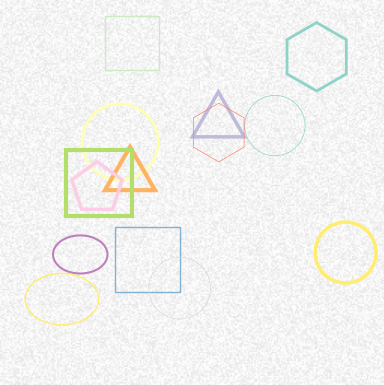[{"shape": "circle", "thickness": 0.5, "radius": 0.39, "center": [0.714, 0.674]}, {"shape": "hexagon", "thickness": 2, "radius": 0.44, "center": [0.823, 0.852]}, {"shape": "circle", "thickness": 2, "radius": 0.49, "center": [0.312, 0.631]}, {"shape": "triangle", "thickness": 2.5, "radius": 0.39, "center": [0.567, 0.683]}, {"shape": "hexagon", "thickness": 0.5, "radius": 0.38, "center": [0.568, 0.656]}, {"shape": "square", "thickness": 1, "radius": 0.42, "center": [0.383, 0.325]}, {"shape": "triangle", "thickness": 3, "radius": 0.37, "center": [0.338, 0.544]}, {"shape": "square", "thickness": 3, "radius": 0.43, "center": [0.257, 0.524]}, {"shape": "pentagon", "thickness": 2.5, "radius": 0.34, "center": [0.252, 0.512]}, {"shape": "circle", "thickness": 0.5, "radius": 0.4, "center": [0.467, 0.252]}, {"shape": "oval", "thickness": 1.5, "radius": 0.35, "center": [0.208, 0.339]}, {"shape": "square", "thickness": 1, "radius": 0.35, "center": [0.343, 0.889]}, {"shape": "oval", "thickness": 1, "radius": 0.48, "center": [0.161, 0.223]}, {"shape": "circle", "thickness": 2.5, "radius": 0.4, "center": [0.898, 0.344]}]